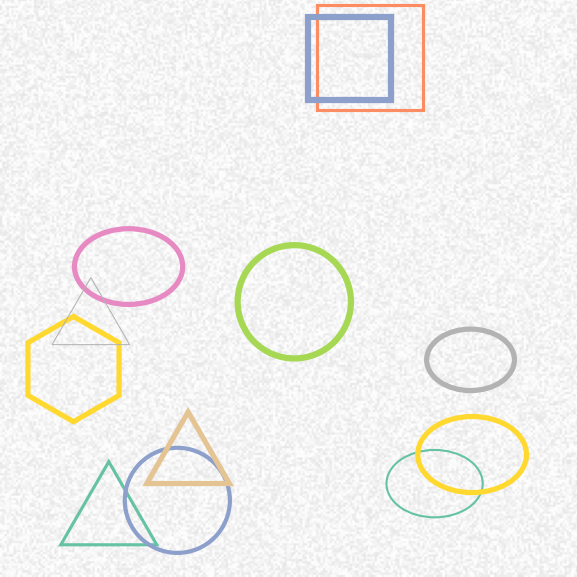[{"shape": "oval", "thickness": 1, "radius": 0.42, "center": [0.753, 0.162]}, {"shape": "triangle", "thickness": 1.5, "radius": 0.48, "center": [0.188, 0.104]}, {"shape": "square", "thickness": 1.5, "radius": 0.46, "center": [0.641, 0.899]}, {"shape": "square", "thickness": 3, "radius": 0.36, "center": [0.605, 0.898]}, {"shape": "circle", "thickness": 2, "radius": 0.46, "center": [0.307, 0.133]}, {"shape": "oval", "thickness": 2.5, "radius": 0.47, "center": [0.223, 0.538]}, {"shape": "circle", "thickness": 3, "radius": 0.49, "center": [0.51, 0.477]}, {"shape": "hexagon", "thickness": 2.5, "radius": 0.46, "center": [0.127, 0.36]}, {"shape": "oval", "thickness": 2.5, "radius": 0.47, "center": [0.818, 0.212]}, {"shape": "triangle", "thickness": 2.5, "radius": 0.41, "center": [0.326, 0.203]}, {"shape": "triangle", "thickness": 0.5, "radius": 0.39, "center": [0.157, 0.441]}, {"shape": "oval", "thickness": 2.5, "radius": 0.38, "center": [0.815, 0.376]}]